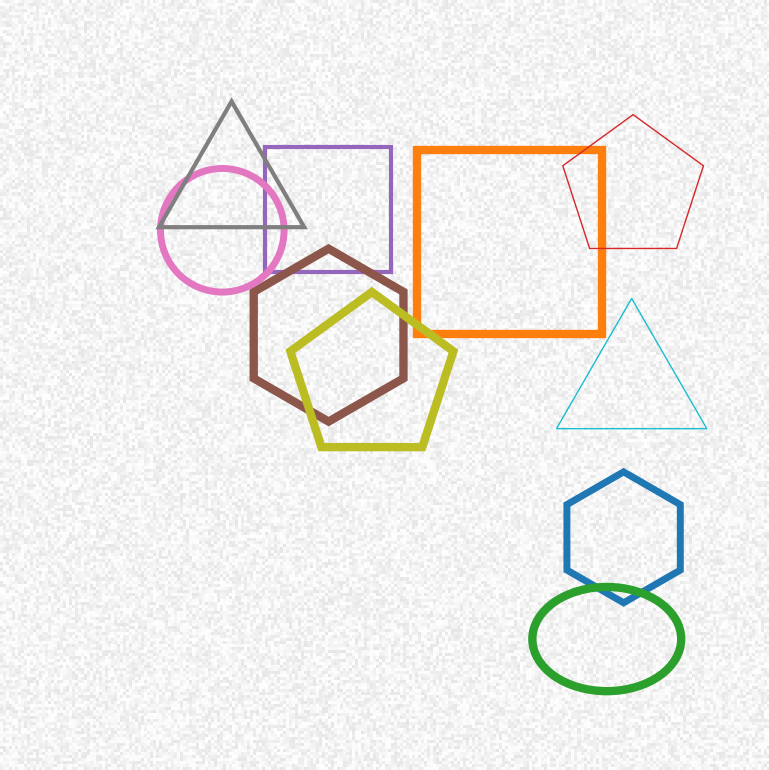[{"shape": "hexagon", "thickness": 2.5, "radius": 0.43, "center": [0.81, 0.302]}, {"shape": "square", "thickness": 3, "radius": 0.6, "center": [0.662, 0.686]}, {"shape": "oval", "thickness": 3, "radius": 0.48, "center": [0.788, 0.17]}, {"shape": "pentagon", "thickness": 0.5, "radius": 0.48, "center": [0.822, 0.755]}, {"shape": "square", "thickness": 1.5, "radius": 0.41, "center": [0.426, 0.728]}, {"shape": "hexagon", "thickness": 3, "radius": 0.56, "center": [0.427, 0.565]}, {"shape": "circle", "thickness": 2.5, "radius": 0.4, "center": [0.289, 0.701]}, {"shape": "triangle", "thickness": 1.5, "radius": 0.54, "center": [0.301, 0.759]}, {"shape": "pentagon", "thickness": 3, "radius": 0.56, "center": [0.483, 0.509]}, {"shape": "triangle", "thickness": 0.5, "radius": 0.56, "center": [0.82, 0.5]}]